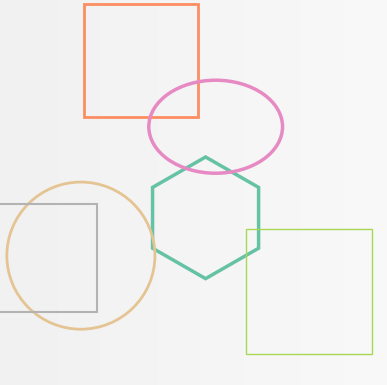[{"shape": "hexagon", "thickness": 2.5, "radius": 0.79, "center": [0.531, 0.434]}, {"shape": "square", "thickness": 2, "radius": 0.74, "center": [0.363, 0.844]}, {"shape": "oval", "thickness": 2.5, "radius": 0.86, "center": [0.557, 0.671]}, {"shape": "square", "thickness": 1, "radius": 0.81, "center": [0.797, 0.242]}, {"shape": "circle", "thickness": 2, "radius": 0.96, "center": [0.209, 0.336]}, {"shape": "square", "thickness": 1.5, "radius": 0.7, "center": [0.109, 0.33]}]